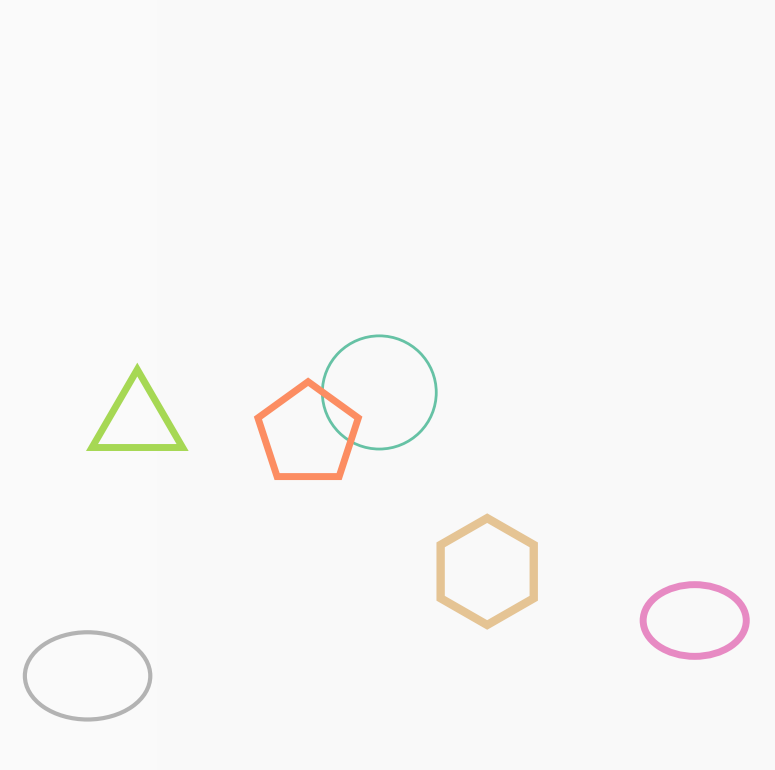[{"shape": "circle", "thickness": 1, "radius": 0.37, "center": [0.489, 0.49]}, {"shape": "pentagon", "thickness": 2.5, "radius": 0.34, "center": [0.398, 0.436]}, {"shape": "oval", "thickness": 2.5, "radius": 0.33, "center": [0.896, 0.194]}, {"shape": "triangle", "thickness": 2.5, "radius": 0.34, "center": [0.177, 0.453]}, {"shape": "hexagon", "thickness": 3, "radius": 0.35, "center": [0.629, 0.258]}, {"shape": "oval", "thickness": 1.5, "radius": 0.4, "center": [0.113, 0.122]}]